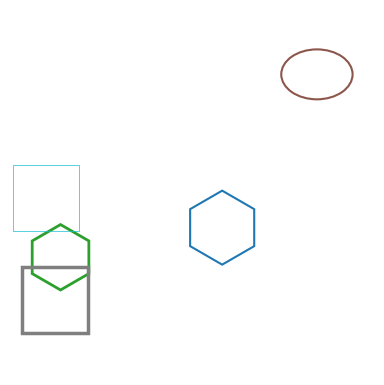[{"shape": "hexagon", "thickness": 1.5, "radius": 0.48, "center": [0.577, 0.409]}, {"shape": "hexagon", "thickness": 2, "radius": 0.42, "center": [0.157, 0.332]}, {"shape": "oval", "thickness": 1.5, "radius": 0.46, "center": [0.823, 0.807]}, {"shape": "square", "thickness": 2.5, "radius": 0.43, "center": [0.142, 0.22]}, {"shape": "square", "thickness": 0.5, "radius": 0.43, "center": [0.12, 0.486]}]